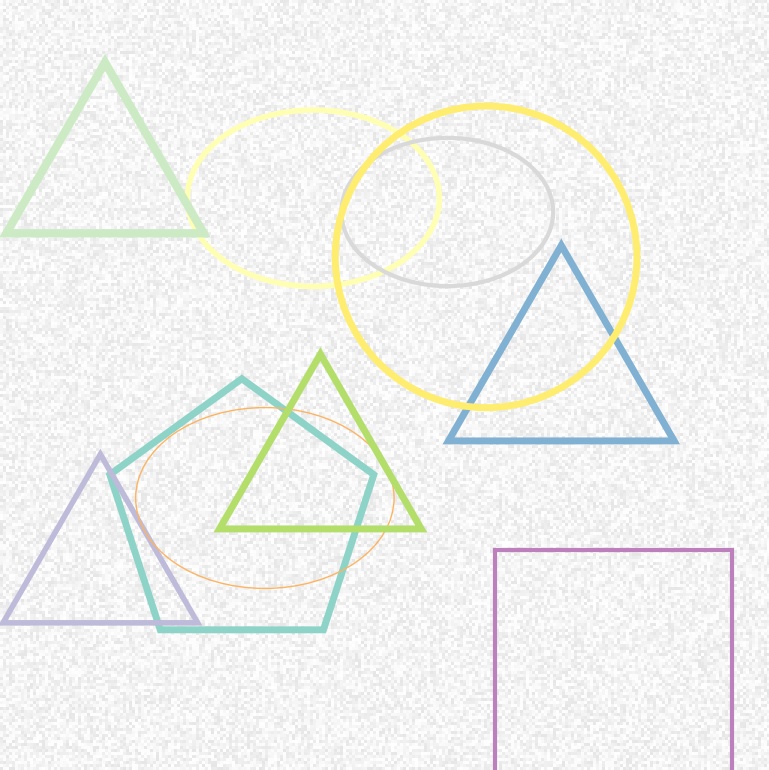[{"shape": "pentagon", "thickness": 2.5, "radius": 0.9, "center": [0.314, 0.328]}, {"shape": "oval", "thickness": 2, "radius": 0.82, "center": [0.407, 0.743]}, {"shape": "triangle", "thickness": 2, "radius": 0.73, "center": [0.13, 0.264]}, {"shape": "triangle", "thickness": 2.5, "radius": 0.85, "center": [0.729, 0.512]}, {"shape": "oval", "thickness": 0.5, "radius": 0.84, "center": [0.344, 0.353]}, {"shape": "triangle", "thickness": 2.5, "radius": 0.76, "center": [0.416, 0.389]}, {"shape": "oval", "thickness": 1.5, "radius": 0.69, "center": [0.581, 0.725]}, {"shape": "square", "thickness": 1.5, "radius": 0.77, "center": [0.797, 0.132]}, {"shape": "triangle", "thickness": 3, "radius": 0.74, "center": [0.136, 0.771]}, {"shape": "circle", "thickness": 2.5, "radius": 0.98, "center": [0.631, 0.666]}]